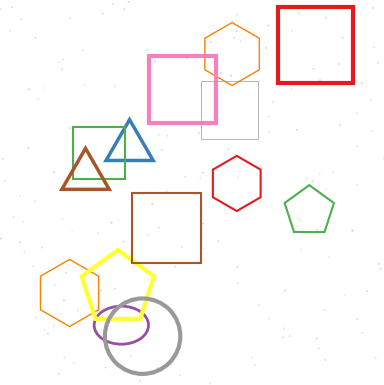[{"shape": "hexagon", "thickness": 1.5, "radius": 0.36, "center": [0.615, 0.524]}, {"shape": "square", "thickness": 3, "radius": 0.49, "center": [0.819, 0.883]}, {"shape": "triangle", "thickness": 2.5, "radius": 0.35, "center": [0.337, 0.619]}, {"shape": "square", "thickness": 1.5, "radius": 0.34, "center": [0.256, 0.603]}, {"shape": "pentagon", "thickness": 1.5, "radius": 0.34, "center": [0.803, 0.452]}, {"shape": "oval", "thickness": 2, "radius": 0.35, "center": [0.315, 0.155]}, {"shape": "hexagon", "thickness": 1, "radius": 0.44, "center": [0.181, 0.239]}, {"shape": "hexagon", "thickness": 1, "radius": 0.41, "center": [0.603, 0.86]}, {"shape": "pentagon", "thickness": 3, "radius": 0.49, "center": [0.306, 0.252]}, {"shape": "square", "thickness": 1.5, "radius": 0.45, "center": [0.433, 0.407]}, {"shape": "triangle", "thickness": 2.5, "radius": 0.35, "center": [0.222, 0.544]}, {"shape": "square", "thickness": 3, "radius": 0.44, "center": [0.474, 0.767]}, {"shape": "circle", "thickness": 3, "radius": 0.49, "center": [0.37, 0.127]}, {"shape": "square", "thickness": 0.5, "radius": 0.37, "center": [0.595, 0.714]}]